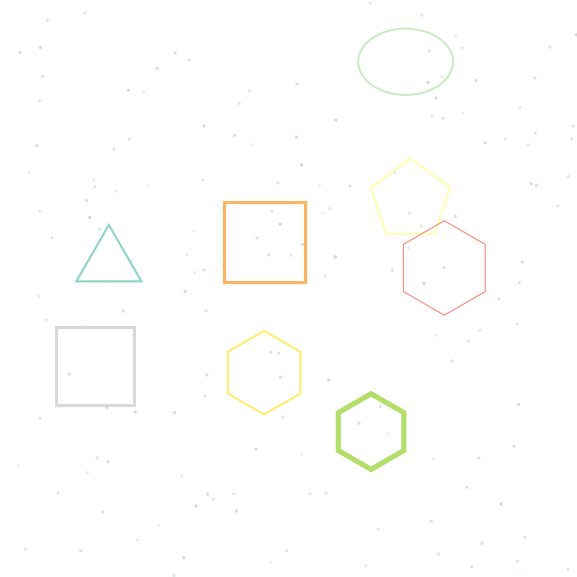[{"shape": "triangle", "thickness": 1, "radius": 0.33, "center": [0.189, 0.545]}, {"shape": "pentagon", "thickness": 1, "radius": 0.36, "center": [0.711, 0.652]}, {"shape": "hexagon", "thickness": 0.5, "radius": 0.41, "center": [0.769, 0.535]}, {"shape": "square", "thickness": 1.5, "radius": 0.35, "center": [0.458, 0.58]}, {"shape": "hexagon", "thickness": 2.5, "radius": 0.33, "center": [0.643, 0.252]}, {"shape": "square", "thickness": 1.5, "radius": 0.34, "center": [0.165, 0.366]}, {"shape": "oval", "thickness": 1, "radius": 0.41, "center": [0.702, 0.892]}, {"shape": "hexagon", "thickness": 1, "radius": 0.36, "center": [0.457, 0.354]}]